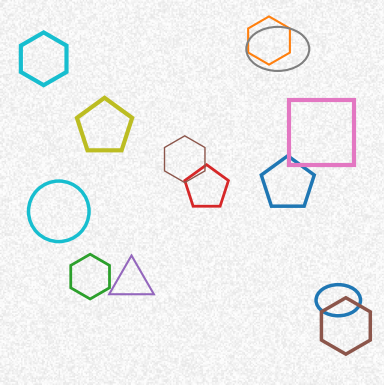[{"shape": "oval", "thickness": 2.5, "radius": 0.29, "center": [0.879, 0.22]}, {"shape": "pentagon", "thickness": 2.5, "radius": 0.36, "center": [0.747, 0.523]}, {"shape": "hexagon", "thickness": 1.5, "radius": 0.31, "center": [0.699, 0.895]}, {"shape": "hexagon", "thickness": 2, "radius": 0.29, "center": [0.234, 0.282]}, {"shape": "pentagon", "thickness": 2, "radius": 0.3, "center": [0.537, 0.513]}, {"shape": "triangle", "thickness": 1.5, "radius": 0.34, "center": [0.342, 0.269]}, {"shape": "hexagon", "thickness": 2.5, "radius": 0.37, "center": [0.898, 0.153]}, {"shape": "hexagon", "thickness": 1, "radius": 0.3, "center": [0.48, 0.586]}, {"shape": "square", "thickness": 3, "radius": 0.42, "center": [0.834, 0.655]}, {"shape": "oval", "thickness": 1.5, "radius": 0.41, "center": [0.721, 0.873]}, {"shape": "pentagon", "thickness": 3, "radius": 0.38, "center": [0.272, 0.671]}, {"shape": "hexagon", "thickness": 3, "radius": 0.34, "center": [0.113, 0.847]}, {"shape": "circle", "thickness": 2.5, "radius": 0.39, "center": [0.153, 0.451]}]